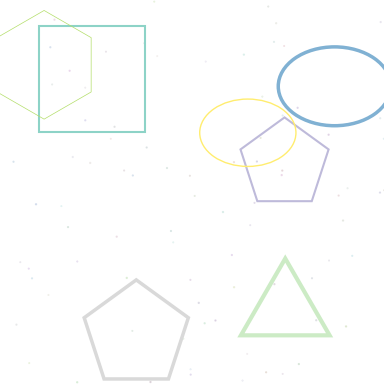[{"shape": "square", "thickness": 1.5, "radius": 0.69, "center": [0.24, 0.795]}, {"shape": "pentagon", "thickness": 1.5, "radius": 0.6, "center": [0.739, 0.575]}, {"shape": "oval", "thickness": 2.5, "radius": 0.73, "center": [0.869, 0.776]}, {"shape": "hexagon", "thickness": 0.5, "radius": 0.71, "center": [0.115, 0.832]}, {"shape": "pentagon", "thickness": 2.5, "radius": 0.71, "center": [0.354, 0.131]}, {"shape": "triangle", "thickness": 3, "radius": 0.66, "center": [0.741, 0.196]}, {"shape": "oval", "thickness": 1, "radius": 0.62, "center": [0.644, 0.655]}]